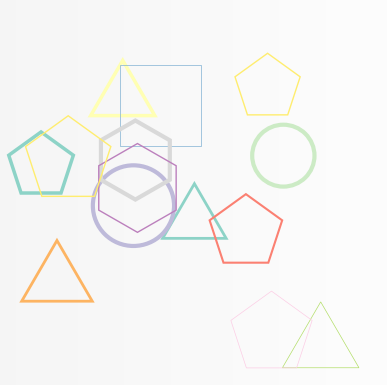[{"shape": "triangle", "thickness": 2, "radius": 0.47, "center": [0.502, 0.428]}, {"shape": "pentagon", "thickness": 2.5, "radius": 0.44, "center": [0.106, 0.57]}, {"shape": "triangle", "thickness": 2.5, "radius": 0.48, "center": [0.317, 0.747]}, {"shape": "circle", "thickness": 3, "radius": 0.52, "center": [0.344, 0.466]}, {"shape": "pentagon", "thickness": 1.5, "radius": 0.49, "center": [0.635, 0.397]}, {"shape": "square", "thickness": 0.5, "radius": 0.52, "center": [0.414, 0.726]}, {"shape": "triangle", "thickness": 2, "radius": 0.53, "center": [0.147, 0.27]}, {"shape": "triangle", "thickness": 0.5, "radius": 0.57, "center": [0.828, 0.102]}, {"shape": "pentagon", "thickness": 0.5, "radius": 0.55, "center": [0.701, 0.134]}, {"shape": "hexagon", "thickness": 3, "radius": 0.51, "center": [0.349, 0.584]}, {"shape": "hexagon", "thickness": 1, "radius": 0.58, "center": [0.355, 0.512]}, {"shape": "circle", "thickness": 3, "radius": 0.4, "center": [0.731, 0.596]}, {"shape": "pentagon", "thickness": 1, "radius": 0.58, "center": [0.176, 0.584]}, {"shape": "pentagon", "thickness": 1, "radius": 0.44, "center": [0.691, 0.773]}]